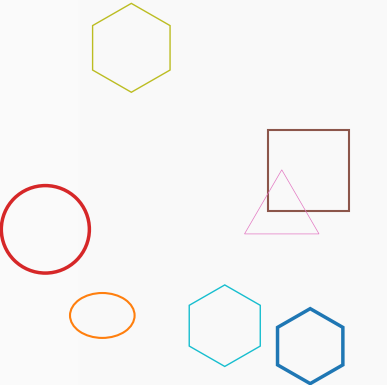[{"shape": "hexagon", "thickness": 2.5, "radius": 0.49, "center": [0.801, 0.101]}, {"shape": "oval", "thickness": 1.5, "radius": 0.42, "center": [0.264, 0.181]}, {"shape": "circle", "thickness": 2.5, "radius": 0.57, "center": [0.117, 0.404]}, {"shape": "square", "thickness": 1.5, "radius": 0.53, "center": [0.796, 0.557]}, {"shape": "triangle", "thickness": 0.5, "radius": 0.56, "center": [0.727, 0.448]}, {"shape": "hexagon", "thickness": 1, "radius": 0.58, "center": [0.339, 0.876]}, {"shape": "hexagon", "thickness": 1, "radius": 0.53, "center": [0.58, 0.154]}]